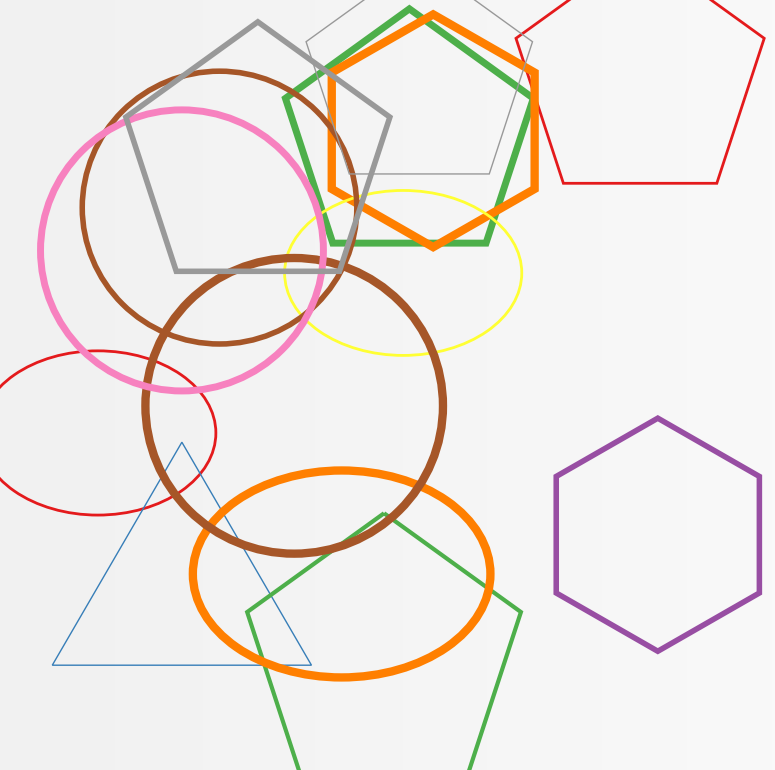[{"shape": "pentagon", "thickness": 1, "radius": 0.84, "center": [0.826, 0.898]}, {"shape": "oval", "thickness": 1, "radius": 0.76, "center": [0.126, 0.438]}, {"shape": "triangle", "thickness": 0.5, "radius": 0.97, "center": [0.235, 0.233]}, {"shape": "pentagon", "thickness": 1.5, "radius": 0.93, "center": [0.496, 0.148]}, {"shape": "pentagon", "thickness": 2.5, "radius": 0.84, "center": [0.528, 0.82]}, {"shape": "hexagon", "thickness": 2, "radius": 0.76, "center": [0.849, 0.306]}, {"shape": "hexagon", "thickness": 3, "radius": 0.76, "center": [0.559, 0.83]}, {"shape": "oval", "thickness": 3, "radius": 0.96, "center": [0.441, 0.255]}, {"shape": "oval", "thickness": 1, "radius": 0.77, "center": [0.52, 0.646]}, {"shape": "circle", "thickness": 3, "radius": 0.96, "center": [0.38, 0.473]}, {"shape": "circle", "thickness": 2, "radius": 0.89, "center": [0.283, 0.73]}, {"shape": "circle", "thickness": 2.5, "radius": 0.91, "center": [0.235, 0.675]}, {"shape": "pentagon", "thickness": 0.5, "radius": 0.77, "center": [0.541, 0.898]}, {"shape": "pentagon", "thickness": 2, "radius": 0.9, "center": [0.333, 0.793]}]